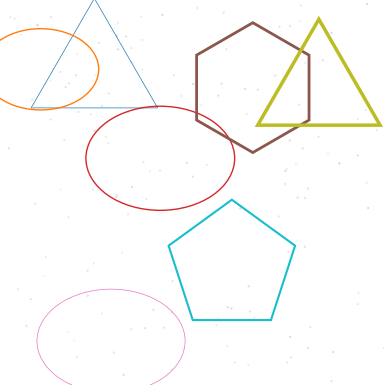[{"shape": "triangle", "thickness": 0.5, "radius": 0.95, "center": [0.245, 0.815]}, {"shape": "oval", "thickness": 1, "radius": 0.75, "center": [0.106, 0.82]}, {"shape": "oval", "thickness": 1, "radius": 0.97, "center": [0.416, 0.589]}, {"shape": "hexagon", "thickness": 2, "radius": 0.84, "center": [0.657, 0.772]}, {"shape": "oval", "thickness": 0.5, "radius": 0.96, "center": [0.288, 0.114]}, {"shape": "triangle", "thickness": 2.5, "radius": 0.92, "center": [0.828, 0.767]}, {"shape": "pentagon", "thickness": 1.5, "radius": 0.86, "center": [0.602, 0.308]}]